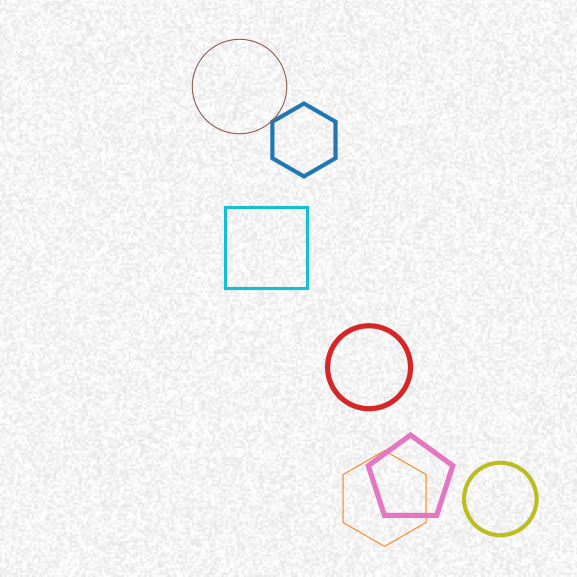[{"shape": "hexagon", "thickness": 2, "radius": 0.32, "center": [0.526, 0.757]}, {"shape": "hexagon", "thickness": 0.5, "radius": 0.41, "center": [0.666, 0.136]}, {"shape": "circle", "thickness": 2.5, "radius": 0.36, "center": [0.639, 0.363]}, {"shape": "circle", "thickness": 0.5, "radius": 0.41, "center": [0.415, 0.849]}, {"shape": "pentagon", "thickness": 2.5, "radius": 0.38, "center": [0.711, 0.169]}, {"shape": "circle", "thickness": 2, "radius": 0.31, "center": [0.866, 0.135]}, {"shape": "square", "thickness": 1.5, "radius": 0.35, "center": [0.461, 0.571]}]